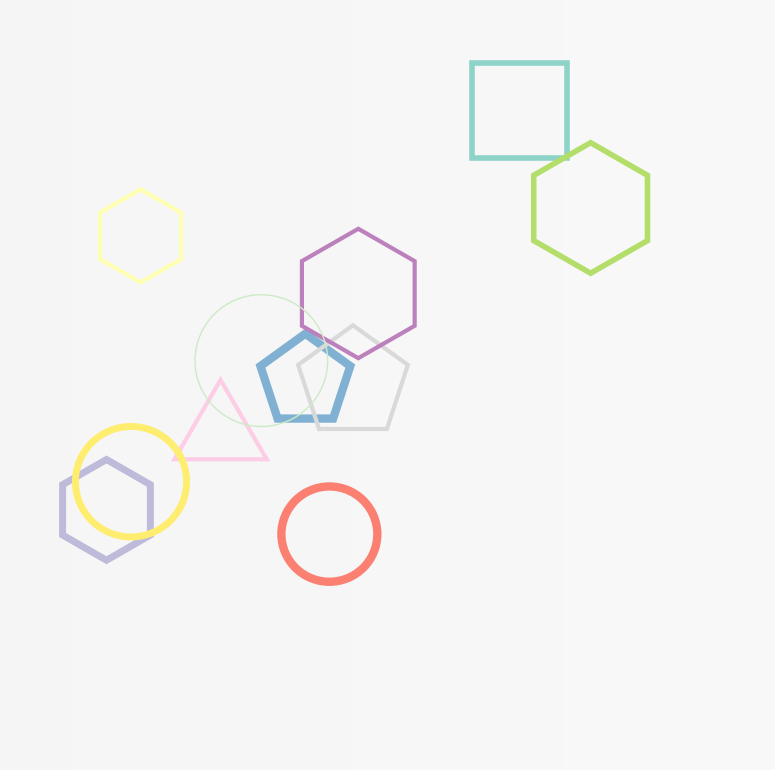[{"shape": "square", "thickness": 2, "radius": 0.31, "center": [0.67, 0.856]}, {"shape": "hexagon", "thickness": 1.5, "radius": 0.3, "center": [0.181, 0.694]}, {"shape": "hexagon", "thickness": 2.5, "radius": 0.33, "center": [0.137, 0.338]}, {"shape": "circle", "thickness": 3, "radius": 0.31, "center": [0.425, 0.306]}, {"shape": "pentagon", "thickness": 3, "radius": 0.3, "center": [0.394, 0.506]}, {"shape": "hexagon", "thickness": 2, "radius": 0.42, "center": [0.762, 0.73]}, {"shape": "triangle", "thickness": 1.5, "radius": 0.34, "center": [0.285, 0.438]}, {"shape": "pentagon", "thickness": 1.5, "radius": 0.37, "center": [0.455, 0.503]}, {"shape": "hexagon", "thickness": 1.5, "radius": 0.42, "center": [0.462, 0.619]}, {"shape": "circle", "thickness": 0.5, "radius": 0.43, "center": [0.337, 0.532]}, {"shape": "circle", "thickness": 2.5, "radius": 0.36, "center": [0.169, 0.374]}]